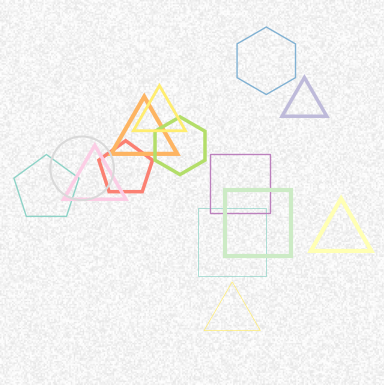[{"shape": "pentagon", "thickness": 1, "radius": 0.44, "center": [0.121, 0.51]}, {"shape": "square", "thickness": 0.5, "radius": 0.44, "center": [0.603, 0.371]}, {"shape": "triangle", "thickness": 3, "radius": 0.45, "center": [0.886, 0.394]}, {"shape": "triangle", "thickness": 2.5, "radius": 0.34, "center": [0.791, 0.732]}, {"shape": "pentagon", "thickness": 2.5, "radius": 0.37, "center": [0.326, 0.561]}, {"shape": "hexagon", "thickness": 1, "radius": 0.44, "center": [0.692, 0.842]}, {"shape": "triangle", "thickness": 3, "radius": 0.5, "center": [0.375, 0.65]}, {"shape": "hexagon", "thickness": 2.5, "radius": 0.37, "center": [0.468, 0.622]}, {"shape": "triangle", "thickness": 2.5, "radius": 0.47, "center": [0.246, 0.529]}, {"shape": "circle", "thickness": 1.5, "radius": 0.41, "center": [0.213, 0.563]}, {"shape": "square", "thickness": 1, "radius": 0.39, "center": [0.623, 0.523]}, {"shape": "square", "thickness": 3, "radius": 0.43, "center": [0.67, 0.421]}, {"shape": "triangle", "thickness": 0.5, "radius": 0.42, "center": [0.603, 0.184]}, {"shape": "triangle", "thickness": 2, "radius": 0.39, "center": [0.414, 0.699]}]